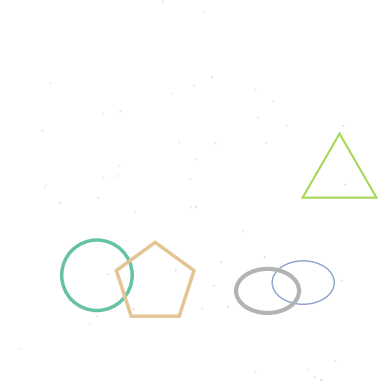[{"shape": "circle", "thickness": 2.5, "radius": 0.46, "center": [0.252, 0.285]}, {"shape": "oval", "thickness": 1, "radius": 0.4, "center": [0.788, 0.266]}, {"shape": "triangle", "thickness": 1.5, "radius": 0.55, "center": [0.882, 0.542]}, {"shape": "pentagon", "thickness": 2.5, "radius": 0.53, "center": [0.403, 0.264]}, {"shape": "oval", "thickness": 3, "radius": 0.41, "center": [0.695, 0.244]}]